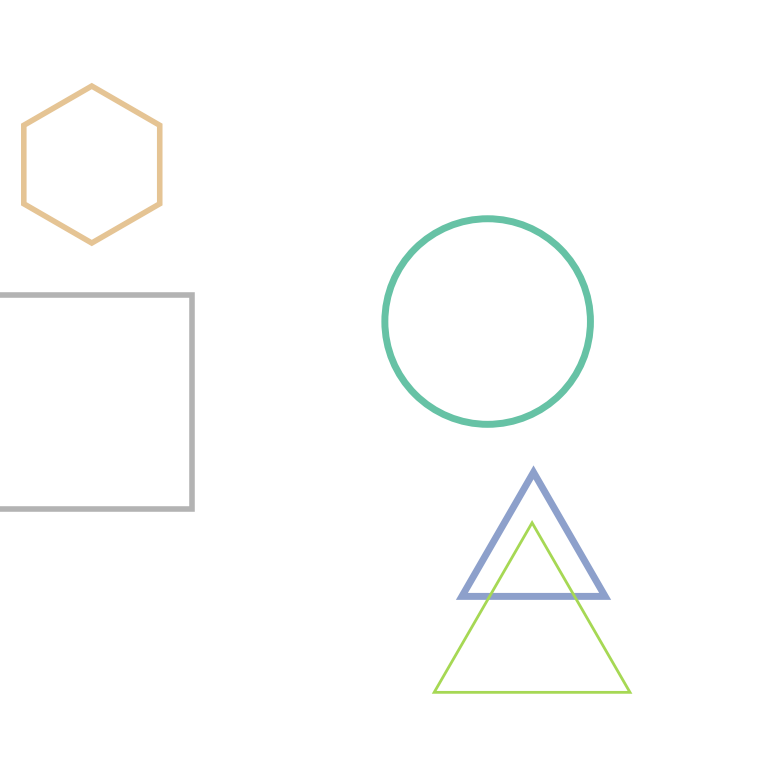[{"shape": "circle", "thickness": 2.5, "radius": 0.67, "center": [0.633, 0.582]}, {"shape": "triangle", "thickness": 2.5, "radius": 0.54, "center": [0.693, 0.279]}, {"shape": "triangle", "thickness": 1, "radius": 0.73, "center": [0.691, 0.174]}, {"shape": "hexagon", "thickness": 2, "radius": 0.51, "center": [0.119, 0.786]}, {"shape": "square", "thickness": 2, "radius": 0.7, "center": [0.109, 0.478]}]